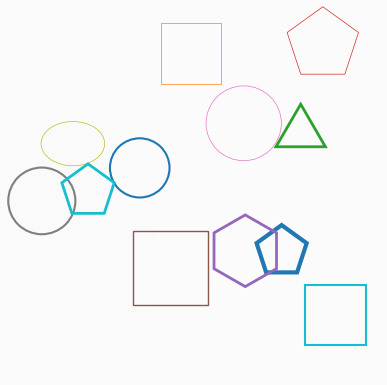[{"shape": "pentagon", "thickness": 3, "radius": 0.34, "center": [0.727, 0.347]}, {"shape": "circle", "thickness": 1.5, "radius": 0.38, "center": [0.361, 0.564]}, {"shape": "square", "thickness": 0.5, "radius": 0.39, "center": [0.493, 0.861]}, {"shape": "triangle", "thickness": 2, "radius": 0.37, "center": [0.776, 0.656]}, {"shape": "pentagon", "thickness": 0.5, "radius": 0.48, "center": [0.833, 0.886]}, {"shape": "hexagon", "thickness": 2, "radius": 0.47, "center": [0.633, 0.349]}, {"shape": "square", "thickness": 1, "radius": 0.48, "center": [0.439, 0.304]}, {"shape": "circle", "thickness": 0.5, "radius": 0.49, "center": [0.629, 0.68]}, {"shape": "circle", "thickness": 1.5, "radius": 0.43, "center": [0.108, 0.478]}, {"shape": "oval", "thickness": 0.5, "radius": 0.41, "center": [0.188, 0.627]}, {"shape": "pentagon", "thickness": 2, "radius": 0.36, "center": [0.227, 0.503]}, {"shape": "square", "thickness": 1.5, "radius": 0.39, "center": [0.866, 0.182]}]